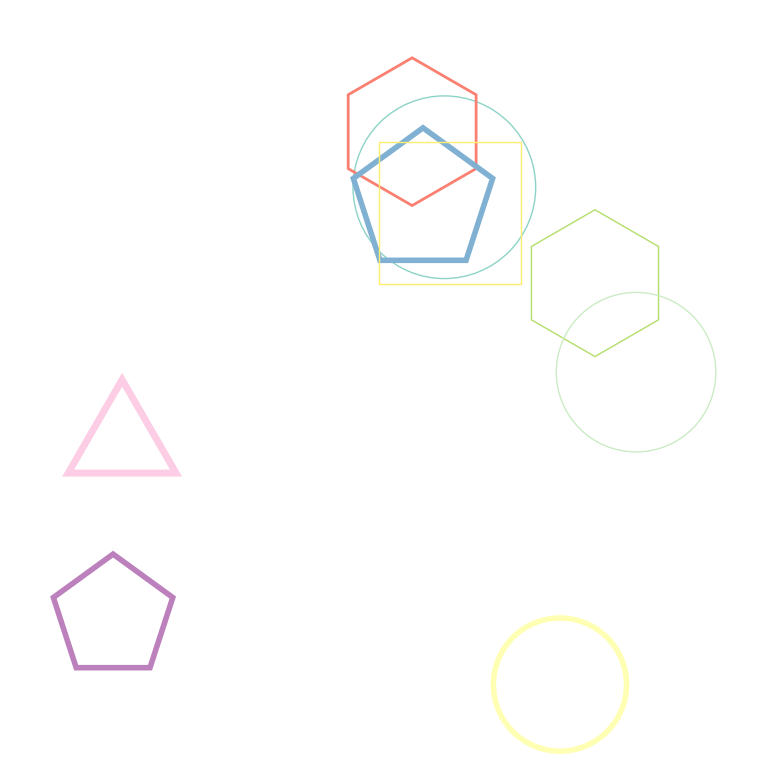[{"shape": "circle", "thickness": 0.5, "radius": 0.59, "center": [0.577, 0.757]}, {"shape": "circle", "thickness": 2, "radius": 0.43, "center": [0.727, 0.111]}, {"shape": "hexagon", "thickness": 1, "radius": 0.48, "center": [0.535, 0.829]}, {"shape": "pentagon", "thickness": 2, "radius": 0.48, "center": [0.549, 0.739]}, {"shape": "hexagon", "thickness": 0.5, "radius": 0.48, "center": [0.773, 0.632]}, {"shape": "triangle", "thickness": 2.5, "radius": 0.4, "center": [0.159, 0.426]}, {"shape": "pentagon", "thickness": 2, "radius": 0.41, "center": [0.147, 0.199]}, {"shape": "circle", "thickness": 0.5, "radius": 0.52, "center": [0.826, 0.517]}, {"shape": "square", "thickness": 0.5, "radius": 0.46, "center": [0.584, 0.723]}]